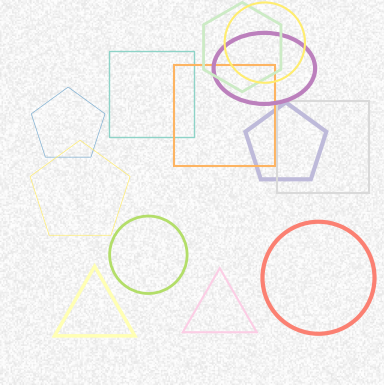[{"shape": "square", "thickness": 1, "radius": 0.56, "center": [0.394, 0.756]}, {"shape": "triangle", "thickness": 2.5, "radius": 0.6, "center": [0.246, 0.188]}, {"shape": "pentagon", "thickness": 3, "radius": 0.55, "center": [0.742, 0.624]}, {"shape": "circle", "thickness": 3, "radius": 0.73, "center": [0.827, 0.279]}, {"shape": "pentagon", "thickness": 0.5, "radius": 0.5, "center": [0.177, 0.673]}, {"shape": "square", "thickness": 1.5, "radius": 0.65, "center": [0.584, 0.701]}, {"shape": "circle", "thickness": 2, "radius": 0.5, "center": [0.385, 0.338]}, {"shape": "triangle", "thickness": 1.5, "radius": 0.55, "center": [0.571, 0.193]}, {"shape": "square", "thickness": 1.5, "radius": 0.6, "center": [0.84, 0.618]}, {"shape": "oval", "thickness": 3, "radius": 0.66, "center": [0.687, 0.822]}, {"shape": "hexagon", "thickness": 2, "radius": 0.58, "center": [0.629, 0.878]}, {"shape": "pentagon", "thickness": 0.5, "radius": 0.68, "center": [0.208, 0.499]}, {"shape": "circle", "thickness": 1.5, "radius": 0.52, "center": [0.688, 0.889]}]